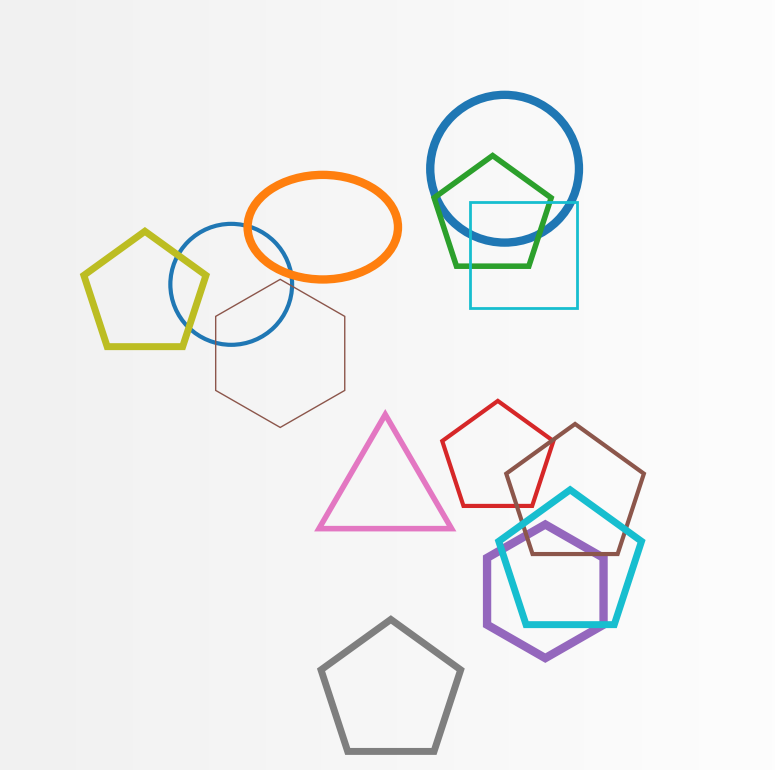[{"shape": "circle", "thickness": 1.5, "radius": 0.39, "center": [0.298, 0.631]}, {"shape": "circle", "thickness": 3, "radius": 0.48, "center": [0.651, 0.781]}, {"shape": "oval", "thickness": 3, "radius": 0.49, "center": [0.417, 0.705]}, {"shape": "pentagon", "thickness": 2, "radius": 0.4, "center": [0.636, 0.719]}, {"shape": "pentagon", "thickness": 1.5, "radius": 0.38, "center": [0.642, 0.404]}, {"shape": "hexagon", "thickness": 3, "radius": 0.43, "center": [0.704, 0.232]}, {"shape": "pentagon", "thickness": 1.5, "radius": 0.47, "center": [0.742, 0.356]}, {"shape": "hexagon", "thickness": 0.5, "radius": 0.48, "center": [0.362, 0.541]}, {"shape": "triangle", "thickness": 2, "radius": 0.49, "center": [0.497, 0.363]}, {"shape": "pentagon", "thickness": 2.5, "radius": 0.47, "center": [0.504, 0.101]}, {"shape": "pentagon", "thickness": 2.5, "radius": 0.41, "center": [0.187, 0.617]}, {"shape": "pentagon", "thickness": 2.5, "radius": 0.48, "center": [0.736, 0.267]}, {"shape": "square", "thickness": 1, "radius": 0.34, "center": [0.675, 0.669]}]